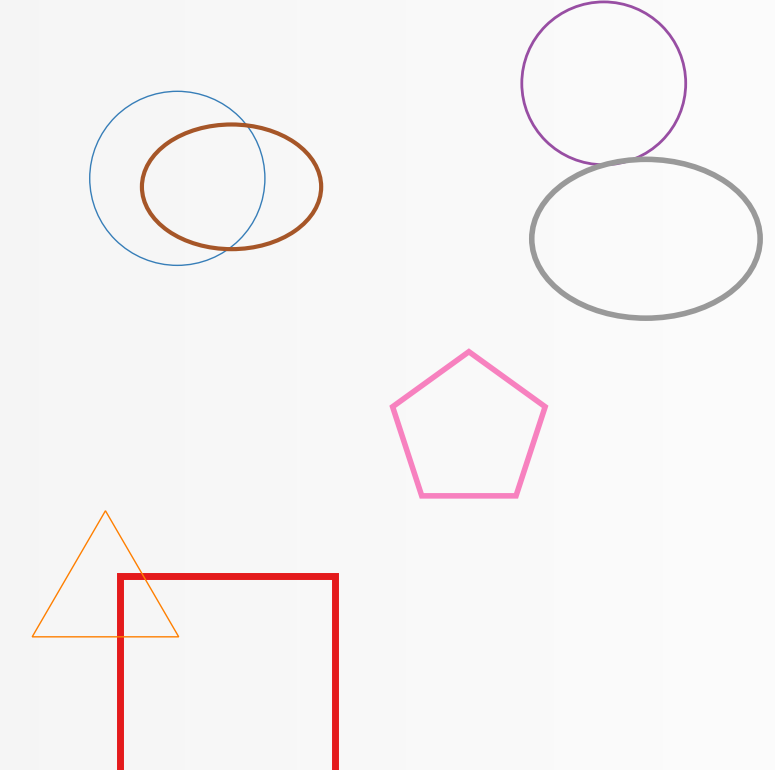[{"shape": "square", "thickness": 2.5, "radius": 0.7, "center": [0.294, 0.112]}, {"shape": "circle", "thickness": 0.5, "radius": 0.57, "center": [0.229, 0.768]}, {"shape": "circle", "thickness": 1, "radius": 0.53, "center": [0.779, 0.892]}, {"shape": "triangle", "thickness": 0.5, "radius": 0.55, "center": [0.136, 0.228]}, {"shape": "oval", "thickness": 1.5, "radius": 0.58, "center": [0.299, 0.757]}, {"shape": "pentagon", "thickness": 2, "radius": 0.52, "center": [0.605, 0.44]}, {"shape": "oval", "thickness": 2, "radius": 0.74, "center": [0.833, 0.69]}]